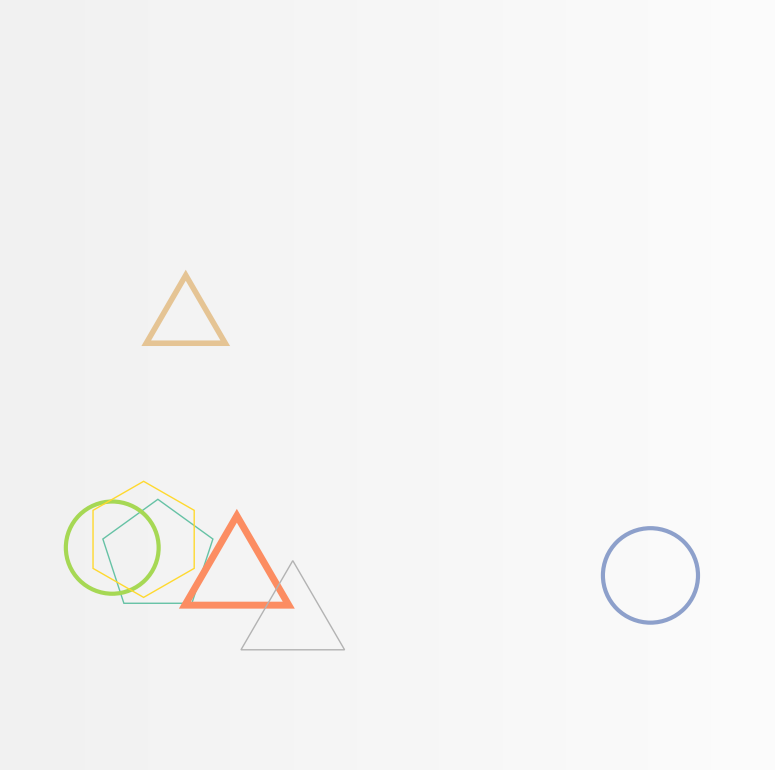[{"shape": "pentagon", "thickness": 0.5, "radius": 0.37, "center": [0.204, 0.277]}, {"shape": "triangle", "thickness": 2.5, "radius": 0.39, "center": [0.306, 0.253]}, {"shape": "circle", "thickness": 1.5, "radius": 0.31, "center": [0.839, 0.253]}, {"shape": "circle", "thickness": 1.5, "radius": 0.3, "center": [0.145, 0.289]}, {"shape": "hexagon", "thickness": 0.5, "radius": 0.38, "center": [0.185, 0.3]}, {"shape": "triangle", "thickness": 2, "radius": 0.29, "center": [0.24, 0.584]}, {"shape": "triangle", "thickness": 0.5, "radius": 0.39, "center": [0.378, 0.195]}]